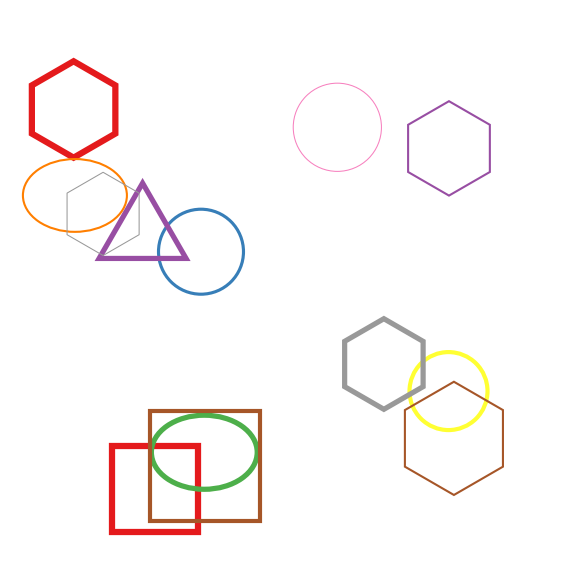[{"shape": "hexagon", "thickness": 3, "radius": 0.42, "center": [0.127, 0.81]}, {"shape": "square", "thickness": 3, "radius": 0.37, "center": [0.268, 0.153]}, {"shape": "circle", "thickness": 1.5, "radius": 0.37, "center": [0.348, 0.563]}, {"shape": "oval", "thickness": 2.5, "radius": 0.46, "center": [0.354, 0.216]}, {"shape": "triangle", "thickness": 2.5, "radius": 0.43, "center": [0.247, 0.595]}, {"shape": "hexagon", "thickness": 1, "radius": 0.41, "center": [0.777, 0.742]}, {"shape": "oval", "thickness": 1, "radius": 0.45, "center": [0.13, 0.661]}, {"shape": "circle", "thickness": 2, "radius": 0.34, "center": [0.777, 0.322]}, {"shape": "hexagon", "thickness": 1, "radius": 0.49, "center": [0.786, 0.24]}, {"shape": "square", "thickness": 2, "radius": 0.48, "center": [0.354, 0.193]}, {"shape": "circle", "thickness": 0.5, "radius": 0.38, "center": [0.584, 0.779]}, {"shape": "hexagon", "thickness": 0.5, "radius": 0.36, "center": [0.179, 0.629]}, {"shape": "hexagon", "thickness": 2.5, "radius": 0.39, "center": [0.665, 0.369]}]